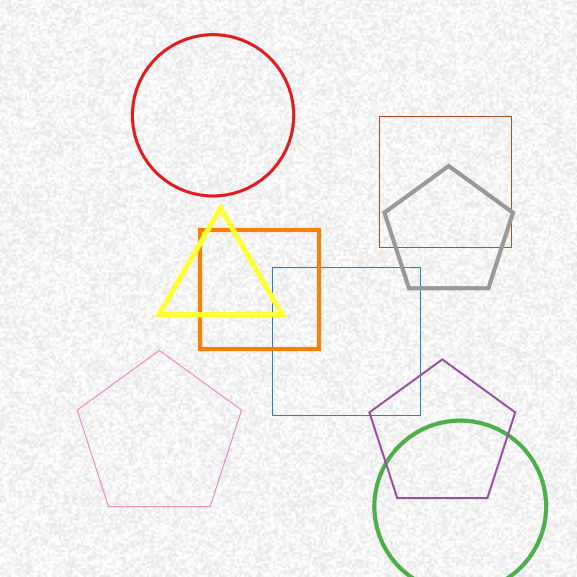[{"shape": "circle", "thickness": 1.5, "radius": 0.7, "center": [0.369, 0.799]}, {"shape": "square", "thickness": 0.5, "radius": 0.64, "center": [0.599, 0.409]}, {"shape": "circle", "thickness": 2, "radius": 0.74, "center": [0.797, 0.122]}, {"shape": "pentagon", "thickness": 1, "radius": 0.66, "center": [0.766, 0.244]}, {"shape": "square", "thickness": 2, "radius": 0.51, "center": [0.449, 0.498]}, {"shape": "triangle", "thickness": 2.5, "radius": 0.62, "center": [0.382, 0.516]}, {"shape": "square", "thickness": 0.5, "radius": 0.57, "center": [0.771, 0.685]}, {"shape": "pentagon", "thickness": 0.5, "radius": 0.75, "center": [0.276, 0.243]}, {"shape": "pentagon", "thickness": 2, "radius": 0.59, "center": [0.777, 0.595]}]